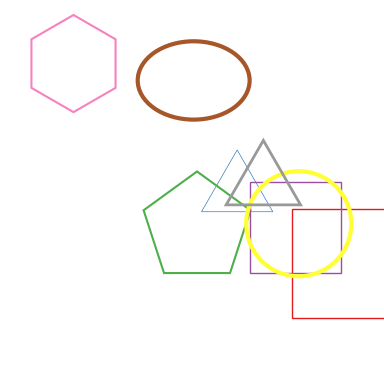[{"shape": "square", "thickness": 1, "radius": 0.7, "center": [0.899, 0.315]}, {"shape": "triangle", "thickness": 0.5, "radius": 0.54, "center": [0.616, 0.504]}, {"shape": "pentagon", "thickness": 1.5, "radius": 0.73, "center": [0.512, 0.409]}, {"shape": "square", "thickness": 1, "radius": 0.6, "center": [0.768, 0.409]}, {"shape": "circle", "thickness": 3, "radius": 0.68, "center": [0.776, 0.419]}, {"shape": "oval", "thickness": 3, "radius": 0.73, "center": [0.503, 0.791]}, {"shape": "hexagon", "thickness": 1.5, "radius": 0.63, "center": [0.191, 0.835]}, {"shape": "triangle", "thickness": 2, "radius": 0.56, "center": [0.684, 0.524]}]